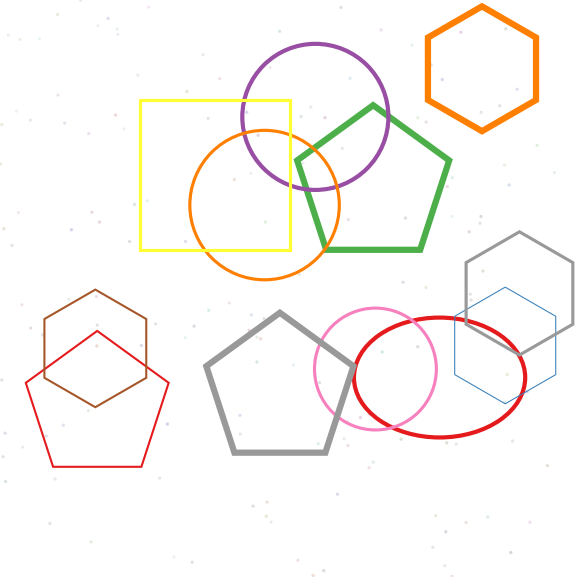[{"shape": "oval", "thickness": 2, "radius": 0.74, "center": [0.761, 0.345]}, {"shape": "pentagon", "thickness": 1, "radius": 0.65, "center": [0.168, 0.296]}, {"shape": "hexagon", "thickness": 0.5, "radius": 0.51, "center": [0.875, 0.401]}, {"shape": "pentagon", "thickness": 3, "radius": 0.69, "center": [0.646, 0.679]}, {"shape": "circle", "thickness": 2, "radius": 0.63, "center": [0.546, 0.797]}, {"shape": "circle", "thickness": 1.5, "radius": 0.65, "center": [0.458, 0.644]}, {"shape": "hexagon", "thickness": 3, "radius": 0.54, "center": [0.835, 0.88]}, {"shape": "square", "thickness": 1.5, "radius": 0.65, "center": [0.372, 0.695]}, {"shape": "hexagon", "thickness": 1, "radius": 0.51, "center": [0.165, 0.396]}, {"shape": "circle", "thickness": 1.5, "radius": 0.53, "center": [0.65, 0.36]}, {"shape": "pentagon", "thickness": 3, "radius": 0.67, "center": [0.485, 0.324]}, {"shape": "hexagon", "thickness": 1.5, "radius": 0.53, "center": [0.9, 0.491]}]